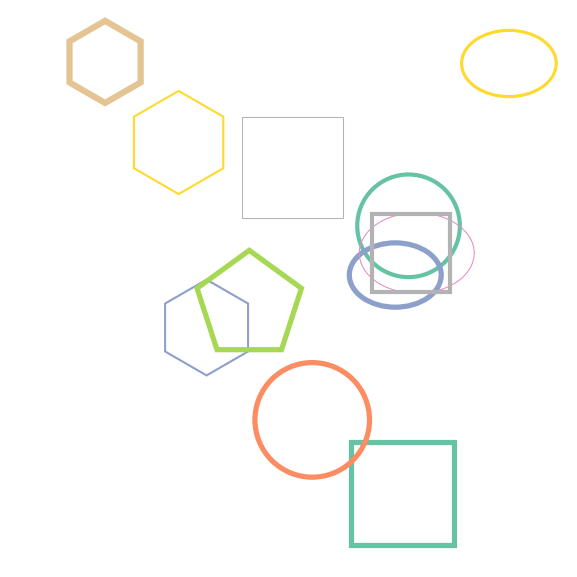[{"shape": "square", "thickness": 2.5, "radius": 0.45, "center": [0.697, 0.144]}, {"shape": "circle", "thickness": 2, "radius": 0.44, "center": [0.707, 0.608]}, {"shape": "circle", "thickness": 2.5, "radius": 0.5, "center": [0.541, 0.272]}, {"shape": "oval", "thickness": 2.5, "radius": 0.4, "center": [0.684, 0.523]}, {"shape": "hexagon", "thickness": 1, "radius": 0.41, "center": [0.358, 0.432]}, {"shape": "oval", "thickness": 0.5, "radius": 0.5, "center": [0.722, 0.561]}, {"shape": "pentagon", "thickness": 2.5, "radius": 0.48, "center": [0.432, 0.471]}, {"shape": "hexagon", "thickness": 1, "radius": 0.45, "center": [0.309, 0.752]}, {"shape": "oval", "thickness": 1.5, "radius": 0.41, "center": [0.881, 0.889]}, {"shape": "hexagon", "thickness": 3, "radius": 0.36, "center": [0.182, 0.892]}, {"shape": "square", "thickness": 0.5, "radius": 0.44, "center": [0.507, 0.709]}, {"shape": "square", "thickness": 2, "radius": 0.34, "center": [0.711, 0.562]}]